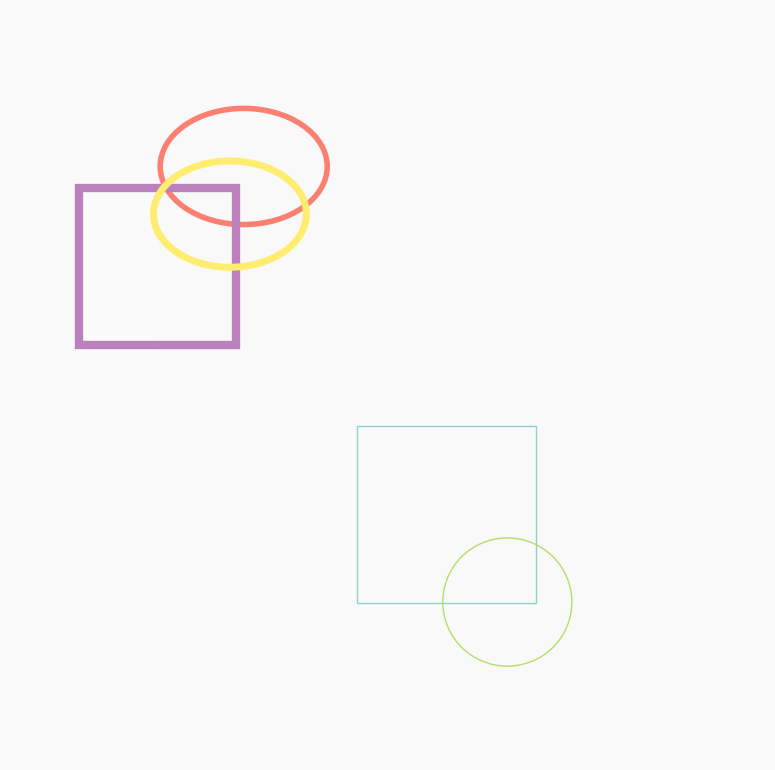[{"shape": "square", "thickness": 0.5, "radius": 0.58, "center": [0.576, 0.332]}, {"shape": "oval", "thickness": 2, "radius": 0.54, "center": [0.314, 0.784]}, {"shape": "circle", "thickness": 0.5, "radius": 0.42, "center": [0.655, 0.218]}, {"shape": "square", "thickness": 3, "radius": 0.51, "center": [0.203, 0.654]}, {"shape": "oval", "thickness": 2.5, "radius": 0.49, "center": [0.297, 0.722]}]